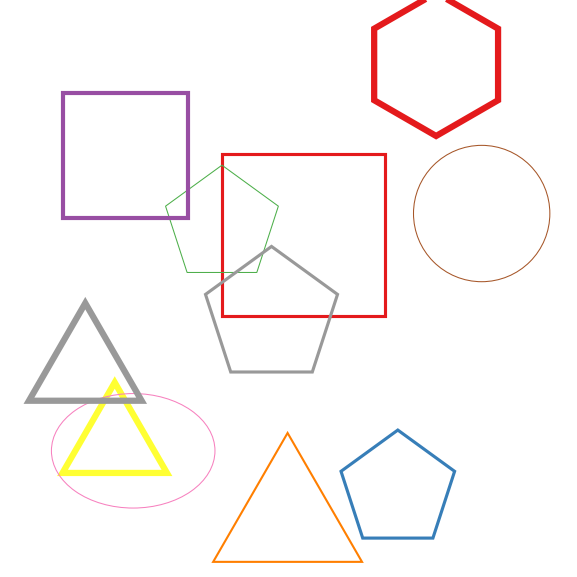[{"shape": "hexagon", "thickness": 3, "radius": 0.62, "center": [0.755, 0.888]}, {"shape": "square", "thickness": 1.5, "radius": 0.7, "center": [0.525, 0.592]}, {"shape": "pentagon", "thickness": 1.5, "radius": 0.52, "center": [0.689, 0.151]}, {"shape": "pentagon", "thickness": 0.5, "radius": 0.51, "center": [0.384, 0.61]}, {"shape": "square", "thickness": 2, "radius": 0.54, "center": [0.217, 0.73]}, {"shape": "triangle", "thickness": 1, "radius": 0.74, "center": [0.498, 0.101]}, {"shape": "triangle", "thickness": 3, "radius": 0.52, "center": [0.199, 0.232]}, {"shape": "circle", "thickness": 0.5, "radius": 0.59, "center": [0.834, 0.629]}, {"shape": "oval", "thickness": 0.5, "radius": 0.71, "center": [0.231, 0.219]}, {"shape": "triangle", "thickness": 3, "radius": 0.56, "center": [0.148, 0.362]}, {"shape": "pentagon", "thickness": 1.5, "radius": 0.6, "center": [0.47, 0.452]}]